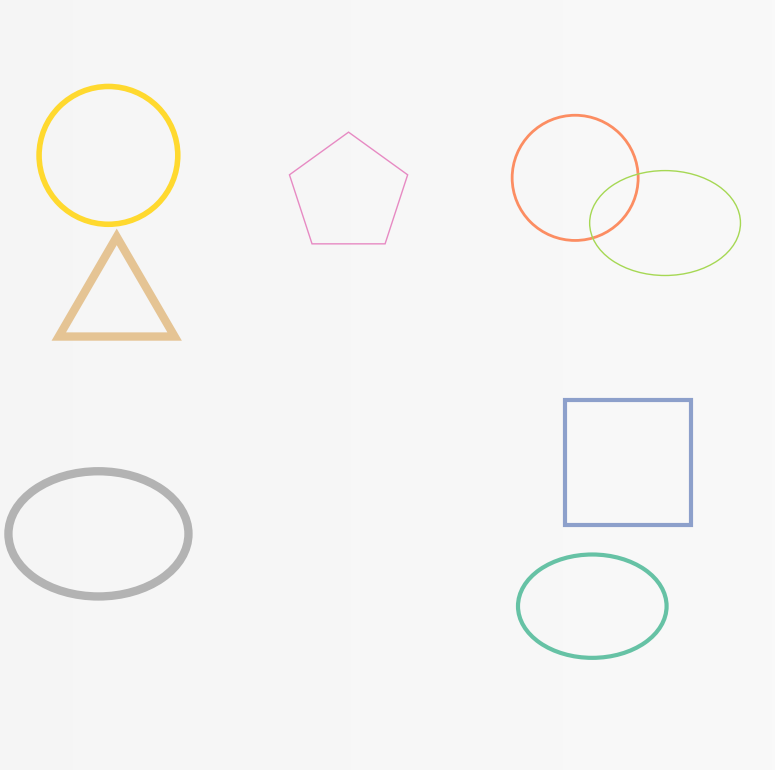[{"shape": "oval", "thickness": 1.5, "radius": 0.48, "center": [0.764, 0.213]}, {"shape": "circle", "thickness": 1, "radius": 0.41, "center": [0.742, 0.769]}, {"shape": "square", "thickness": 1.5, "radius": 0.41, "center": [0.81, 0.4]}, {"shape": "pentagon", "thickness": 0.5, "radius": 0.4, "center": [0.45, 0.748]}, {"shape": "oval", "thickness": 0.5, "radius": 0.49, "center": [0.858, 0.71]}, {"shape": "circle", "thickness": 2, "radius": 0.45, "center": [0.14, 0.798]}, {"shape": "triangle", "thickness": 3, "radius": 0.43, "center": [0.151, 0.606]}, {"shape": "oval", "thickness": 3, "radius": 0.58, "center": [0.127, 0.307]}]